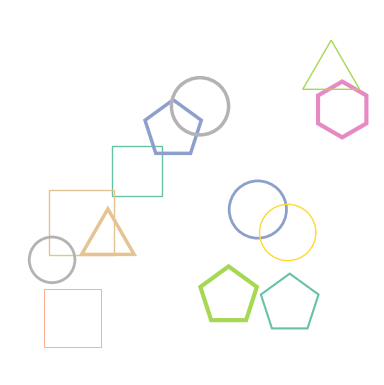[{"shape": "square", "thickness": 1, "radius": 0.33, "center": [0.355, 0.556]}, {"shape": "pentagon", "thickness": 1.5, "radius": 0.39, "center": [0.753, 0.211]}, {"shape": "square", "thickness": 0.5, "radius": 0.37, "center": [0.188, 0.174]}, {"shape": "circle", "thickness": 2, "radius": 0.37, "center": [0.67, 0.456]}, {"shape": "pentagon", "thickness": 2.5, "radius": 0.38, "center": [0.45, 0.664]}, {"shape": "hexagon", "thickness": 3, "radius": 0.36, "center": [0.889, 0.716]}, {"shape": "triangle", "thickness": 1, "radius": 0.43, "center": [0.86, 0.811]}, {"shape": "pentagon", "thickness": 3, "radius": 0.39, "center": [0.594, 0.231]}, {"shape": "circle", "thickness": 1, "radius": 0.37, "center": [0.747, 0.396]}, {"shape": "square", "thickness": 1, "radius": 0.42, "center": [0.211, 0.423]}, {"shape": "triangle", "thickness": 2.5, "radius": 0.39, "center": [0.28, 0.379]}, {"shape": "circle", "thickness": 2.5, "radius": 0.37, "center": [0.52, 0.724]}, {"shape": "circle", "thickness": 2, "radius": 0.3, "center": [0.135, 0.325]}]